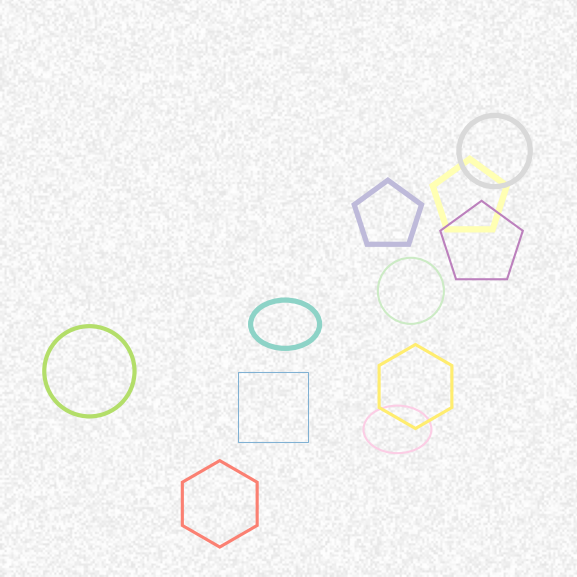[{"shape": "oval", "thickness": 2.5, "radius": 0.3, "center": [0.494, 0.438]}, {"shape": "pentagon", "thickness": 3, "radius": 0.34, "center": [0.813, 0.657]}, {"shape": "pentagon", "thickness": 2.5, "radius": 0.31, "center": [0.672, 0.626]}, {"shape": "hexagon", "thickness": 1.5, "radius": 0.37, "center": [0.381, 0.127]}, {"shape": "square", "thickness": 0.5, "radius": 0.3, "center": [0.472, 0.295]}, {"shape": "circle", "thickness": 2, "radius": 0.39, "center": [0.155, 0.356]}, {"shape": "oval", "thickness": 1, "radius": 0.29, "center": [0.688, 0.256]}, {"shape": "circle", "thickness": 2.5, "radius": 0.31, "center": [0.856, 0.738]}, {"shape": "pentagon", "thickness": 1, "radius": 0.38, "center": [0.834, 0.576]}, {"shape": "circle", "thickness": 1, "radius": 0.29, "center": [0.711, 0.496]}, {"shape": "hexagon", "thickness": 1.5, "radius": 0.36, "center": [0.719, 0.33]}]